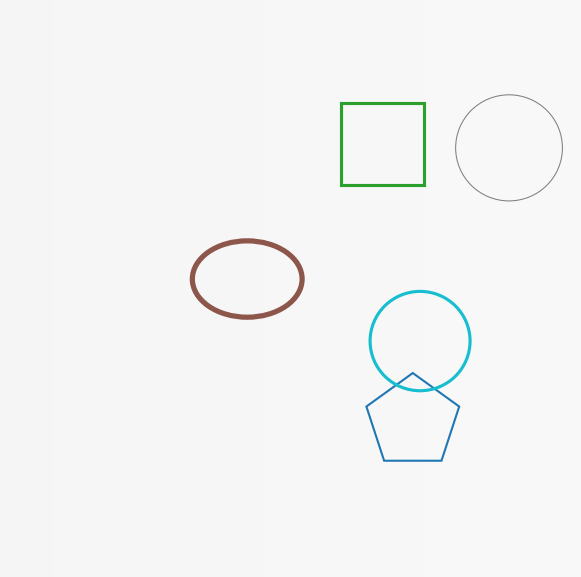[{"shape": "pentagon", "thickness": 1, "radius": 0.42, "center": [0.71, 0.269]}, {"shape": "square", "thickness": 1.5, "radius": 0.36, "center": [0.658, 0.75]}, {"shape": "oval", "thickness": 2.5, "radius": 0.47, "center": [0.425, 0.516]}, {"shape": "circle", "thickness": 0.5, "radius": 0.46, "center": [0.876, 0.743]}, {"shape": "circle", "thickness": 1.5, "radius": 0.43, "center": [0.723, 0.409]}]